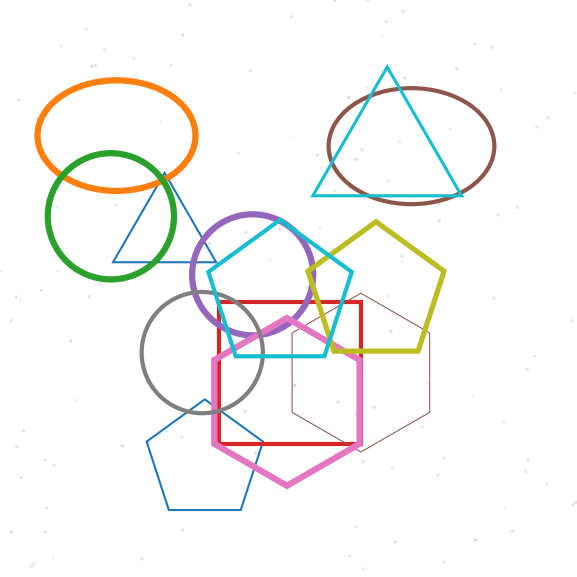[{"shape": "triangle", "thickness": 1, "radius": 0.52, "center": [0.285, 0.597]}, {"shape": "pentagon", "thickness": 1, "radius": 0.53, "center": [0.355, 0.202]}, {"shape": "oval", "thickness": 3, "radius": 0.68, "center": [0.202, 0.764]}, {"shape": "circle", "thickness": 3, "radius": 0.55, "center": [0.192, 0.625]}, {"shape": "square", "thickness": 2, "radius": 0.61, "center": [0.501, 0.353]}, {"shape": "circle", "thickness": 3, "radius": 0.52, "center": [0.437, 0.523]}, {"shape": "oval", "thickness": 2, "radius": 0.72, "center": [0.713, 0.746]}, {"shape": "hexagon", "thickness": 0.5, "radius": 0.69, "center": [0.625, 0.354]}, {"shape": "hexagon", "thickness": 3, "radius": 0.73, "center": [0.497, 0.303]}, {"shape": "circle", "thickness": 2, "radius": 0.52, "center": [0.35, 0.389]}, {"shape": "pentagon", "thickness": 2.5, "radius": 0.62, "center": [0.651, 0.491]}, {"shape": "triangle", "thickness": 1.5, "radius": 0.74, "center": [0.671, 0.734]}, {"shape": "pentagon", "thickness": 2, "radius": 0.65, "center": [0.485, 0.488]}]